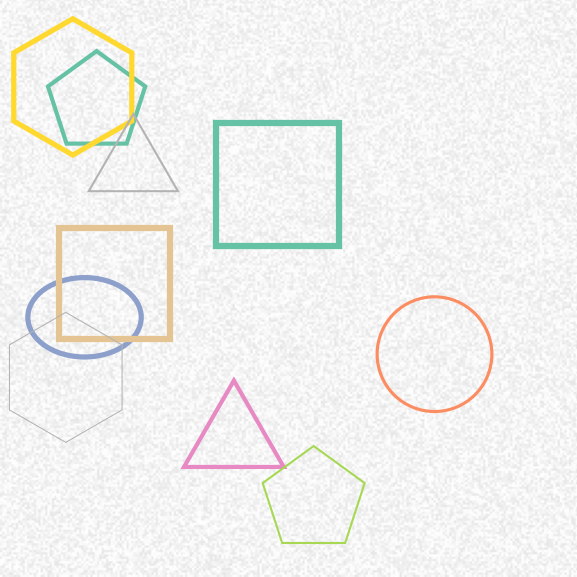[{"shape": "square", "thickness": 3, "radius": 0.53, "center": [0.48, 0.679]}, {"shape": "pentagon", "thickness": 2, "radius": 0.44, "center": [0.167, 0.822]}, {"shape": "circle", "thickness": 1.5, "radius": 0.5, "center": [0.752, 0.386]}, {"shape": "oval", "thickness": 2.5, "radius": 0.49, "center": [0.146, 0.45]}, {"shape": "triangle", "thickness": 2, "radius": 0.5, "center": [0.405, 0.24]}, {"shape": "pentagon", "thickness": 1, "radius": 0.46, "center": [0.543, 0.134]}, {"shape": "hexagon", "thickness": 2.5, "radius": 0.59, "center": [0.126, 0.849]}, {"shape": "square", "thickness": 3, "radius": 0.48, "center": [0.199, 0.507]}, {"shape": "triangle", "thickness": 1, "radius": 0.45, "center": [0.231, 0.713]}, {"shape": "hexagon", "thickness": 0.5, "radius": 0.56, "center": [0.114, 0.346]}]